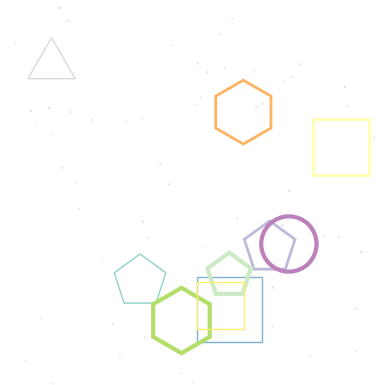[{"shape": "pentagon", "thickness": 1, "radius": 0.35, "center": [0.364, 0.27]}, {"shape": "square", "thickness": 2, "radius": 0.37, "center": [0.885, 0.619]}, {"shape": "pentagon", "thickness": 2, "radius": 0.35, "center": [0.7, 0.357]}, {"shape": "square", "thickness": 1, "radius": 0.42, "center": [0.596, 0.195]}, {"shape": "hexagon", "thickness": 2, "radius": 0.41, "center": [0.632, 0.709]}, {"shape": "hexagon", "thickness": 3, "radius": 0.42, "center": [0.471, 0.168]}, {"shape": "triangle", "thickness": 1, "radius": 0.36, "center": [0.134, 0.831]}, {"shape": "circle", "thickness": 3, "radius": 0.36, "center": [0.75, 0.366]}, {"shape": "pentagon", "thickness": 3, "radius": 0.3, "center": [0.595, 0.285]}, {"shape": "square", "thickness": 1, "radius": 0.3, "center": [0.572, 0.207]}]